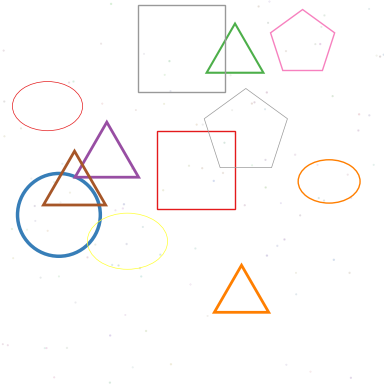[{"shape": "oval", "thickness": 0.5, "radius": 0.46, "center": [0.123, 0.724]}, {"shape": "square", "thickness": 1, "radius": 0.51, "center": [0.51, 0.56]}, {"shape": "circle", "thickness": 2.5, "radius": 0.54, "center": [0.153, 0.442]}, {"shape": "triangle", "thickness": 1.5, "radius": 0.43, "center": [0.61, 0.854]}, {"shape": "triangle", "thickness": 2, "radius": 0.48, "center": [0.277, 0.587]}, {"shape": "oval", "thickness": 1, "radius": 0.4, "center": [0.855, 0.529]}, {"shape": "triangle", "thickness": 2, "radius": 0.41, "center": [0.627, 0.23]}, {"shape": "oval", "thickness": 0.5, "radius": 0.52, "center": [0.331, 0.373]}, {"shape": "triangle", "thickness": 2, "radius": 0.47, "center": [0.194, 0.514]}, {"shape": "pentagon", "thickness": 1, "radius": 0.44, "center": [0.786, 0.888]}, {"shape": "pentagon", "thickness": 0.5, "radius": 0.57, "center": [0.639, 0.657]}, {"shape": "square", "thickness": 1, "radius": 0.56, "center": [0.471, 0.873]}]